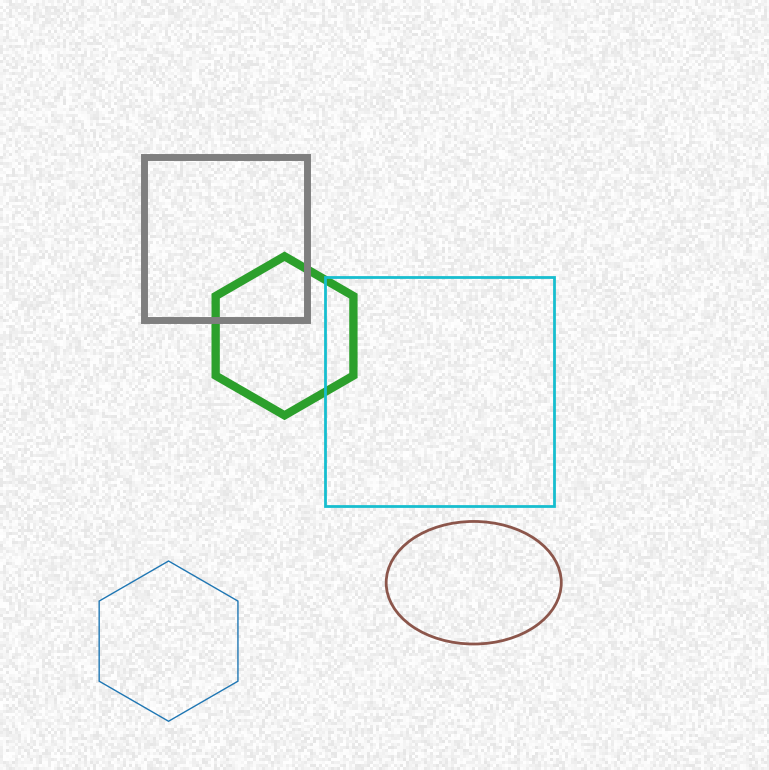[{"shape": "hexagon", "thickness": 0.5, "radius": 0.52, "center": [0.219, 0.167]}, {"shape": "hexagon", "thickness": 3, "radius": 0.52, "center": [0.37, 0.564]}, {"shape": "oval", "thickness": 1, "radius": 0.57, "center": [0.615, 0.243]}, {"shape": "square", "thickness": 2.5, "radius": 0.53, "center": [0.293, 0.69]}, {"shape": "square", "thickness": 1, "radius": 0.74, "center": [0.571, 0.492]}]